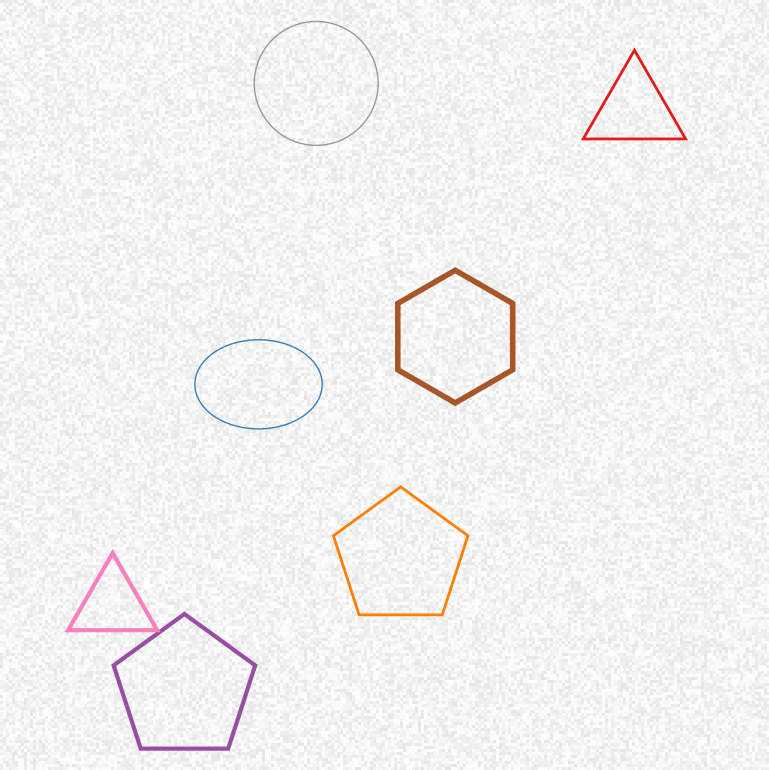[{"shape": "triangle", "thickness": 1, "radius": 0.38, "center": [0.824, 0.858]}, {"shape": "oval", "thickness": 0.5, "radius": 0.41, "center": [0.336, 0.501]}, {"shape": "pentagon", "thickness": 1.5, "radius": 0.48, "center": [0.24, 0.106]}, {"shape": "pentagon", "thickness": 1, "radius": 0.46, "center": [0.52, 0.276]}, {"shape": "hexagon", "thickness": 2, "radius": 0.43, "center": [0.591, 0.563]}, {"shape": "triangle", "thickness": 1.5, "radius": 0.33, "center": [0.146, 0.215]}, {"shape": "circle", "thickness": 0.5, "radius": 0.4, "center": [0.411, 0.892]}]